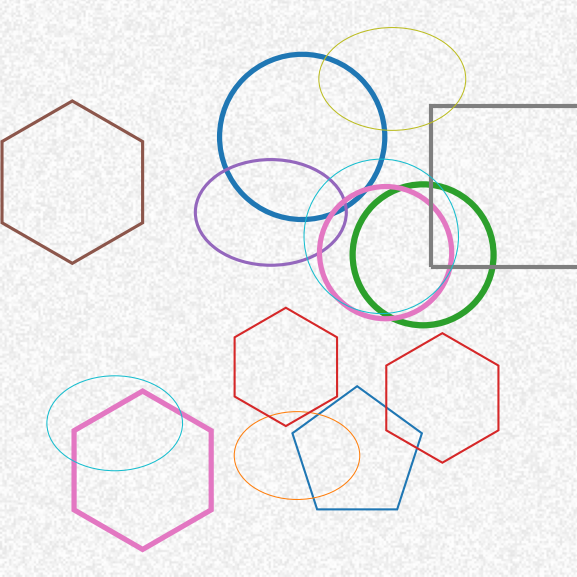[{"shape": "pentagon", "thickness": 1, "radius": 0.59, "center": [0.618, 0.212]}, {"shape": "circle", "thickness": 2.5, "radius": 0.72, "center": [0.523, 0.762]}, {"shape": "oval", "thickness": 0.5, "radius": 0.54, "center": [0.514, 0.21]}, {"shape": "circle", "thickness": 3, "radius": 0.61, "center": [0.733, 0.558]}, {"shape": "hexagon", "thickness": 1, "radius": 0.51, "center": [0.495, 0.364]}, {"shape": "hexagon", "thickness": 1, "radius": 0.56, "center": [0.766, 0.31]}, {"shape": "oval", "thickness": 1.5, "radius": 0.65, "center": [0.469, 0.631]}, {"shape": "hexagon", "thickness": 1.5, "radius": 0.7, "center": [0.125, 0.684]}, {"shape": "circle", "thickness": 2.5, "radius": 0.57, "center": [0.668, 0.562]}, {"shape": "hexagon", "thickness": 2.5, "radius": 0.69, "center": [0.247, 0.185]}, {"shape": "square", "thickness": 2, "radius": 0.7, "center": [0.886, 0.676]}, {"shape": "oval", "thickness": 0.5, "radius": 0.64, "center": [0.679, 0.862]}, {"shape": "oval", "thickness": 0.5, "radius": 0.59, "center": [0.199, 0.266]}, {"shape": "circle", "thickness": 0.5, "radius": 0.67, "center": [0.66, 0.59]}]